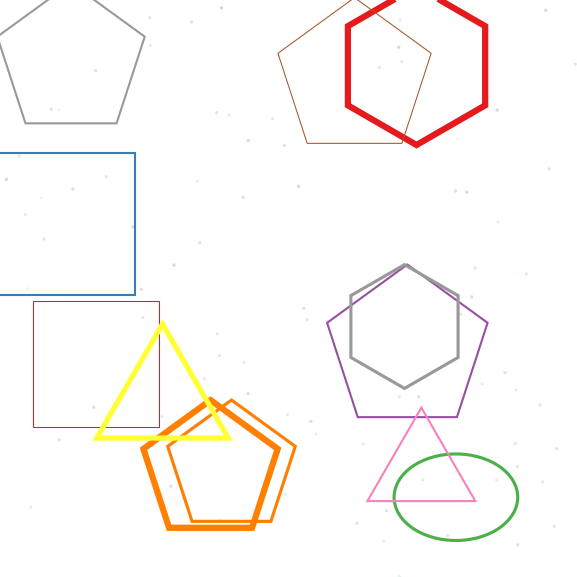[{"shape": "hexagon", "thickness": 3, "radius": 0.69, "center": [0.721, 0.885]}, {"shape": "square", "thickness": 0.5, "radius": 0.55, "center": [0.166, 0.369]}, {"shape": "square", "thickness": 1, "radius": 0.62, "center": [0.111, 0.611]}, {"shape": "oval", "thickness": 1.5, "radius": 0.54, "center": [0.789, 0.138]}, {"shape": "pentagon", "thickness": 1, "radius": 0.73, "center": [0.705, 0.395]}, {"shape": "pentagon", "thickness": 3, "radius": 0.61, "center": [0.365, 0.184]}, {"shape": "pentagon", "thickness": 1.5, "radius": 0.58, "center": [0.401, 0.19]}, {"shape": "triangle", "thickness": 2.5, "radius": 0.66, "center": [0.281, 0.306]}, {"shape": "pentagon", "thickness": 0.5, "radius": 0.7, "center": [0.614, 0.864]}, {"shape": "triangle", "thickness": 1, "radius": 0.54, "center": [0.73, 0.185]}, {"shape": "hexagon", "thickness": 1.5, "radius": 0.54, "center": [0.7, 0.434]}, {"shape": "pentagon", "thickness": 1, "radius": 0.67, "center": [0.123, 0.894]}]